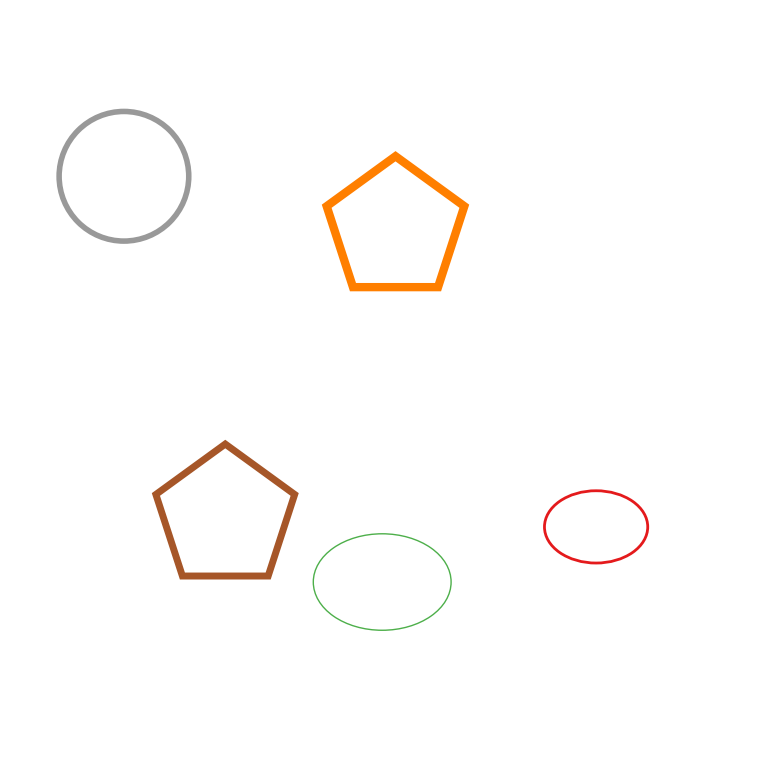[{"shape": "oval", "thickness": 1, "radius": 0.34, "center": [0.774, 0.316]}, {"shape": "oval", "thickness": 0.5, "radius": 0.45, "center": [0.496, 0.244]}, {"shape": "pentagon", "thickness": 3, "radius": 0.47, "center": [0.514, 0.703]}, {"shape": "pentagon", "thickness": 2.5, "radius": 0.47, "center": [0.293, 0.329]}, {"shape": "circle", "thickness": 2, "radius": 0.42, "center": [0.161, 0.771]}]